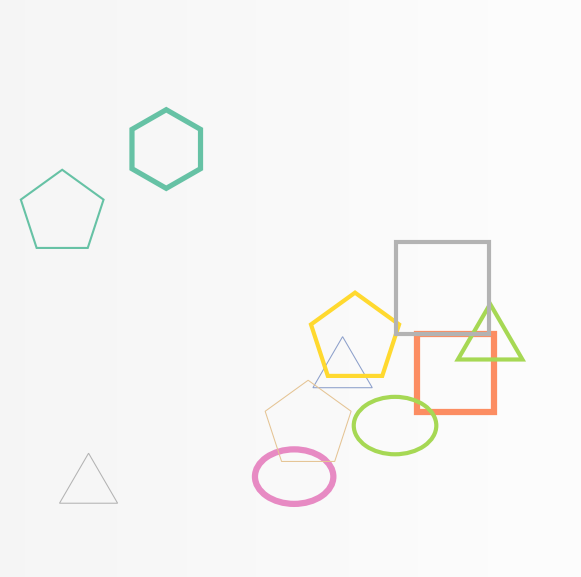[{"shape": "pentagon", "thickness": 1, "radius": 0.37, "center": [0.107, 0.63]}, {"shape": "hexagon", "thickness": 2.5, "radius": 0.34, "center": [0.286, 0.741]}, {"shape": "square", "thickness": 3, "radius": 0.34, "center": [0.784, 0.353]}, {"shape": "triangle", "thickness": 0.5, "radius": 0.29, "center": [0.589, 0.357]}, {"shape": "oval", "thickness": 3, "radius": 0.34, "center": [0.506, 0.174]}, {"shape": "triangle", "thickness": 2, "radius": 0.32, "center": [0.843, 0.409]}, {"shape": "oval", "thickness": 2, "radius": 0.36, "center": [0.68, 0.262]}, {"shape": "pentagon", "thickness": 2, "radius": 0.4, "center": [0.611, 0.413]}, {"shape": "pentagon", "thickness": 0.5, "radius": 0.39, "center": [0.53, 0.263]}, {"shape": "square", "thickness": 2, "radius": 0.4, "center": [0.761, 0.5]}, {"shape": "triangle", "thickness": 0.5, "radius": 0.29, "center": [0.152, 0.157]}]